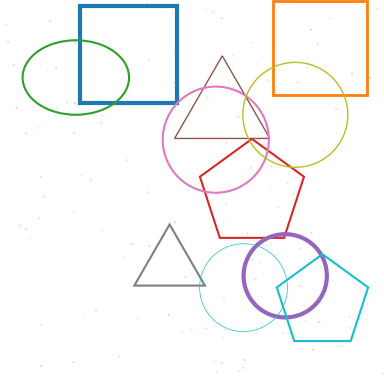[{"shape": "square", "thickness": 3, "radius": 0.63, "center": [0.334, 0.858]}, {"shape": "square", "thickness": 2, "radius": 0.61, "center": [0.831, 0.875]}, {"shape": "oval", "thickness": 1.5, "radius": 0.69, "center": [0.197, 0.799]}, {"shape": "pentagon", "thickness": 1.5, "radius": 0.71, "center": [0.654, 0.497]}, {"shape": "circle", "thickness": 3, "radius": 0.54, "center": [0.741, 0.284]}, {"shape": "triangle", "thickness": 1, "radius": 0.71, "center": [0.577, 0.712]}, {"shape": "circle", "thickness": 1.5, "radius": 0.69, "center": [0.56, 0.637]}, {"shape": "triangle", "thickness": 1.5, "radius": 0.53, "center": [0.441, 0.311]}, {"shape": "circle", "thickness": 1, "radius": 0.68, "center": [0.767, 0.702]}, {"shape": "circle", "thickness": 0.5, "radius": 0.57, "center": [0.632, 0.253]}, {"shape": "pentagon", "thickness": 1.5, "radius": 0.62, "center": [0.838, 0.215]}]